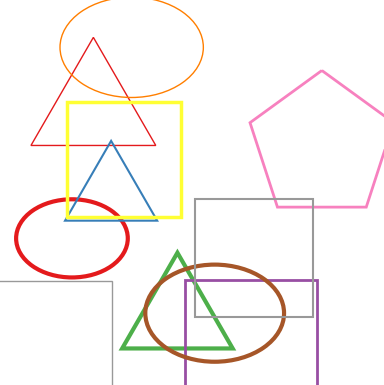[{"shape": "triangle", "thickness": 1, "radius": 0.94, "center": [0.243, 0.716]}, {"shape": "oval", "thickness": 3, "radius": 0.73, "center": [0.187, 0.381]}, {"shape": "triangle", "thickness": 1.5, "radius": 0.69, "center": [0.289, 0.496]}, {"shape": "triangle", "thickness": 3, "radius": 0.83, "center": [0.461, 0.178]}, {"shape": "square", "thickness": 2, "radius": 0.86, "center": [0.652, 0.101]}, {"shape": "oval", "thickness": 1, "radius": 0.93, "center": [0.342, 0.877]}, {"shape": "square", "thickness": 2.5, "radius": 0.74, "center": [0.323, 0.586]}, {"shape": "oval", "thickness": 3, "radius": 0.9, "center": [0.558, 0.187]}, {"shape": "pentagon", "thickness": 2, "radius": 0.98, "center": [0.836, 0.621]}, {"shape": "square", "thickness": 1.5, "radius": 0.77, "center": [0.66, 0.33]}, {"shape": "square", "thickness": 1, "radius": 0.84, "center": [0.123, 0.102]}]